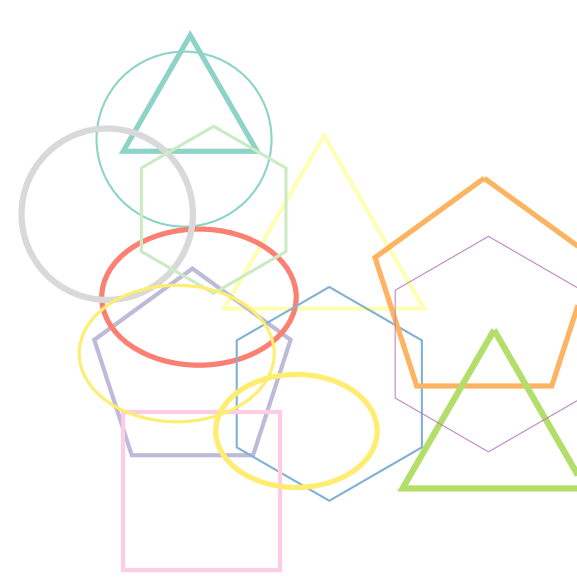[{"shape": "circle", "thickness": 1, "radius": 0.76, "center": [0.319, 0.758]}, {"shape": "triangle", "thickness": 2.5, "radius": 0.67, "center": [0.329, 0.804]}, {"shape": "triangle", "thickness": 2, "radius": 1.0, "center": [0.561, 0.565]}, {"shape": "pentagon", "thickness": 2, "radius": 0.89, "center": [0.333, 0.355]}, {"shape": "oval", "thickness": 2.5, "radius": 0.84, "center": [0.345, 0.485]}, {"shape": "hexagon", "thickness": 1, "radius": 0.93, "center": [0.57, 0.317]}, {"shape": "pentagon", "thickness": 2.5, "radius": 0.99, "center": [0.839, 0.492]}, {"shape": "triangle", "thickness": 3, "radius": 0.91, "center": [0.856, 0.245]}, {"shape": "square", "thickness": 2, "radius": 0.68, "center": [0.349, 0.149]}, {"shape": "circle", "thickness": 3, "radius": 0.74, "center": [0.186, 0.628]}, {"shape": "hexagon", "thickness": 0.5, "radius": 0.93, "center": [0.846, 0.403]}, {"shape": "hexagon", "thickness": 1.5, "radius": 0.72, "center": [0.37, 0.636]}, {"shape": "oval", "thickness": 1.5, "radius": 0.84, "center": [0.306, 0.387]}, {"shape": "oval", "thickness": 2.5, "radius": 0.7, "center": [0.513, 0.253]}]